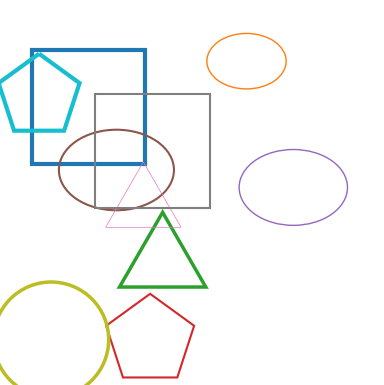[{"shape": "square", "thickness": 3, "radius": 0.74, "center": [0.23, 0.722]}, {"shape": "oval", "thickness": 1, "radius": 0.51, "center": [0.64, 0.841]}, {"shape": "triangle", "thickness": 2.5, "radius": 0.65, "center": [0.422, 0.319]}, {"shape": "pentagon", "thickness": 1.5, "radius": 0.6, "center": [0.39, 0.117]}, {"shape": "oval", "thickness": 1, "radius": 0.7, "center": [0.762, 0.513]}, {"shape": "oval", "thickness": 1.5, "radius": 0.75, "center": [0.302, 0.558]}, {"shape": "triangle", "thickness": 0.5, "radius": 0.57, "center": [0.372, 0.466]}, {"shape": "square", "thickness": 1.5, "radius": 0.74, "center": [0.396, 0.608]}, {"shape": "circle", "thickness": 2.5, "radius": 0.75, "center": [0.133, 0.118]}, {"shape": "pentagon", "thickness": 3, "radius": 0.55, "center": [0.102, 0.75]}]